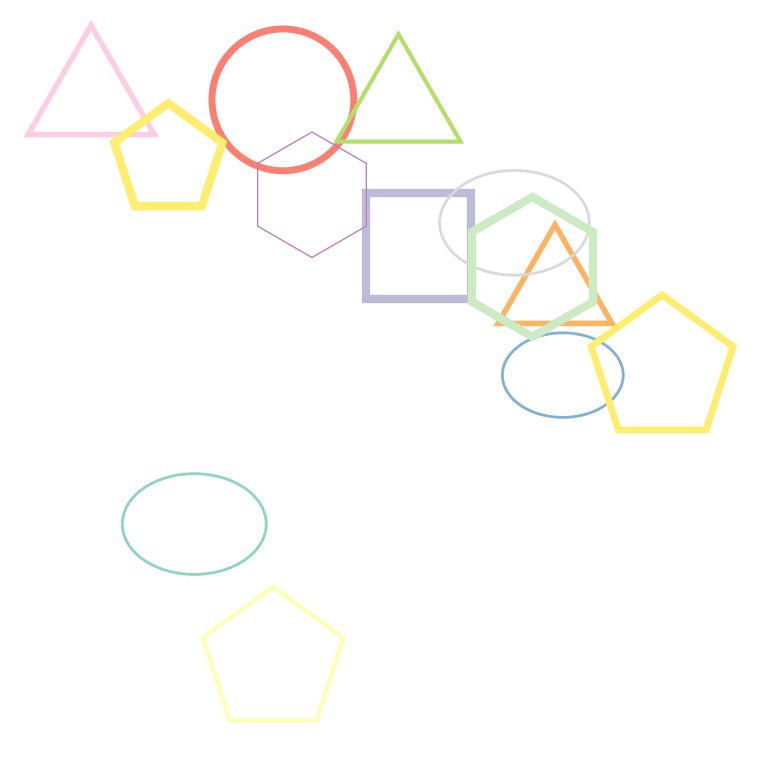[{"shape": "oval", "thickness": 1, "radius": 0.47, "center": [0.252, 0.319]}, {"shape": "pentagon", "thickness": 1.5, "radius": 0.48, "center": [0.355, 0.142]}, {"shape": "square", "thickness": 3, "radius": 0.34, "center": [0.544, 0.68]}, {"shape": "circle", "thickness": 2.5, "radius": 0.46, "center": [0.367, 0.87]}, {"shape": "oval", "thickness": 1, "radius": 0.39, "center": [0.731, 0.513]}, {"shape": "triangle", "thickness": 2, "radius": 0.43, "center": [0.721, 0.623]}, {"shape": "triangle", "thickness": 1.5, "radius": 0.47, "center": [0.518, 0.863]}, {"shape": "triangle", "thickness": 2, "radius": 0.47, "center": [0.118, 0.872]}, {"shape": "oval", "thickness": 1, "radius": 0.49, "center": [0.668, 0.711]}, {"shape": "hexagon", "thickness": 0.5, "radius": 0.41, "center": [0.405, 0.747]}, {"shape": "hexagon", "thickness": 3, "radius": 0.45, "center": [0.692, 0.653]}, {"shape": "pentagon", "thickness": 2.5, "radius": 0.48, "center": [0.86, 0.52]}, {"shape": "pentagon", "thickness": 3, "radius": 0.37, "center": [0.219, 0.792]}]